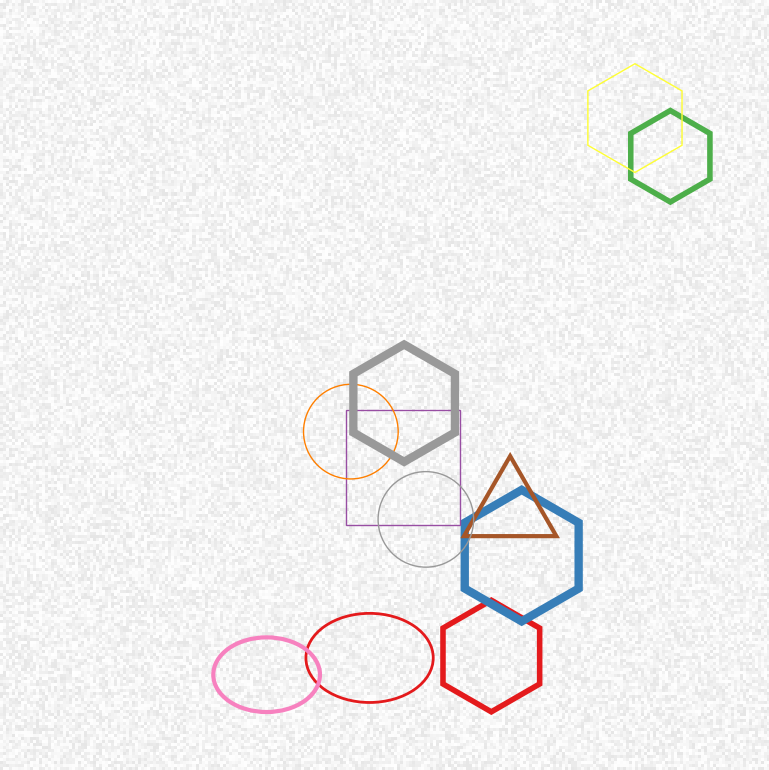[{"shape": "oval", "thickness": 1, "radius": 0.41, "center": [0.48, 0.146]}, {"shape": "hexagon", "thickness": 2, "radius": 0.36, "center": [0.638, 0.148]}, {"shape": "hexagon", "thickness": 3, "radius": 0.43, "center": [0.678, 0.278]}, {"shape": "hexagon", "thickness": 2, "radius": 0.3, "center": [0.871, 0.797]}, {"shape": "square", "thickness": 0.5, "radius": 0.37, "center": [0.523, 0.393]}, {"shape": "circle", "thickness": 0.5, "radius": 0.31, "center": [0.456, 0.439]}, {"shape": "hexagon", "thickness": 0.5, "radius": 0.35, "center": [0.825, 0.847]}, {"shape": "triangle", "thickness": 1.5, "radius": 0.35, "center": [0.663, 0.338]}, {"shape": "oval", "thickness": 1.5, "radius": 0.35, "center": [0.346, 0.124]}, {"shape": "hexagon", "thickness": 3, "radius": 0.38, "center": [0.525, 0.476]}, {"shape": "circle", "thickness": 0.5, "radius": 0.31, "center": [0.553, 0.325]}]